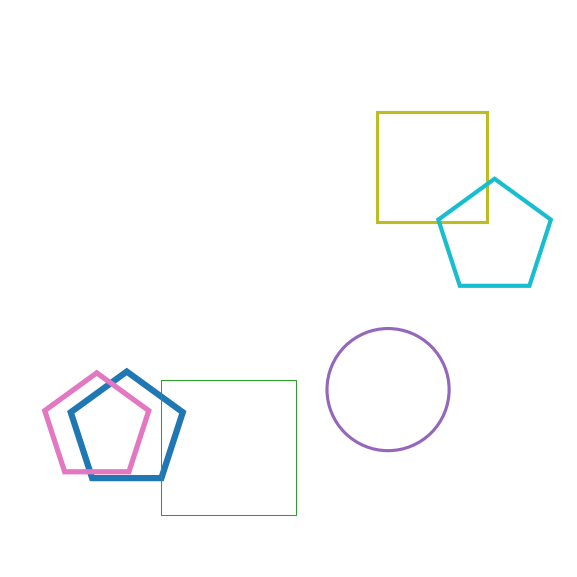[{"shape": "pentagon", "thickness": 3, "radius": 0.51, "center": [0.219, 0.254]}, {"shape": "square", "thickness": 0.5, "radius": 0.58, "center": [0.395, 0.225]}, {"shape": "circle", "thickness": 1.5, "radius": 0.53, "center": [0.672, 0.324]}, {"shape": "pentagon", "thickness": 2.5, "radius": 0.47, "center": [0.168, 0.259]}, {"shape": "square", "thickness": 1.5, "radius": 0.48, "center": [0.747, 0.71]}, {"shape": "pentagon", "thickness": 2, "radius": 0.51, "center": [0.856, 0.587]}]